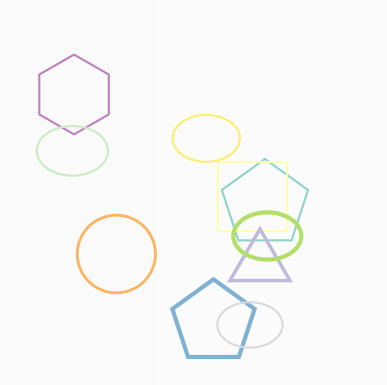[{"shape": "pentagon", "thickness": 1.5, "radius": 0.58, "center": [0.684, 0.47]}, {"shape": "square", "thickness": 1.5, "radius": 0.45, "center": [0.652, 0.49]}, {"shape": "triangle", "thickness": 2.5, "radius": 0.45, "center": [0.671, 0.316]}, {"shape": "pentagon", "thickness": 3, "radius": 0.56, "center": [0.551, 0.163]}, {"shape": "circle", "thickness": 2, "radius": 0.5, "center": [0.3, 0.34]}, {"shape": "oval", "thickness": 3, "radius": 0.44, "center": [0.69, 0.387]}, {"shape": "oval", "thickness": 1.5, "radius": 0.42, "center": [0.645, 0.156]}, {"shape": "hexagon", "thickness": 1.5, "radius": 0.52, "center": [0.191, 0.755]}, {"shape": "oval", "thickness": 1.5, "radius": 0.46, "center": [0.187, 0.608]}, {"shape": "oval", "thickness": 1.5, "radius": 0.43, "center": [0.532, 0.641]}]